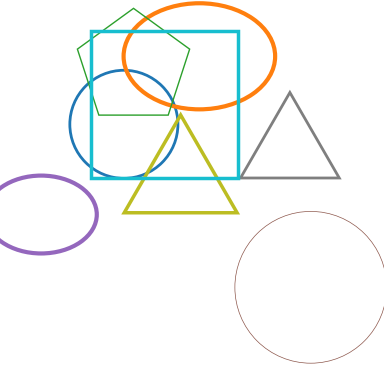[{"shape": "circle", "thickness": 2, "radius": 0.7, "center": [0.322, 0.677]}, {"shape": "oval", "thickness": 3, "radius": 0.98, "center": [0.518, 0.854]}, {"shape": "pentagon", "thickness": 1, "radius": 0.77, "center": [0.347, 0.825]}, {"shape": "oval", "thickness": 3, "radius": 0.72, "center": [0.107, 0.443]}, {"shape": "circle", "thickness": 0.5, "radius": 0.99, "center": [0.807, 0.254]}, {"shape": "triangle", "thickness": 2, "radius": 0.74, "center": [0.753, 0.612]}, {"shape": "triangle", "thickness": 2.5, "radius": 0.85, "center": [0.469, 0.532]}, {"shape": "square", "thickness": 2.5, "radius": 0.95, "center": [0.427, 0.728]}]